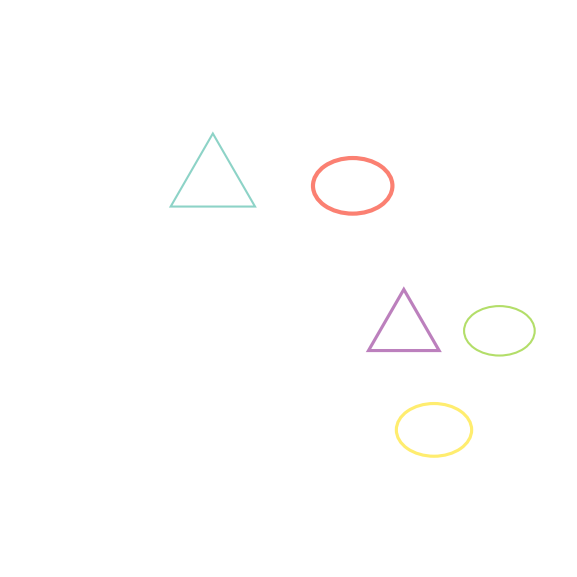[{"shape": "triangle", "thickness": 1, "radius": 0.42, "center": [0.369, 0.684]}, {"shape": "oval", "thickness": 2, "radius": 0.34, "center": [0.611, 0.677]}, {"shape": "oval", "thickness": 1, "radius": 0.31, "center": [0.865, 0.426]}, {"shape": "triangle", "thickness": 1.5, "radius": 0.35, "center": [0.699, 0.427]}, {"shape": "oval", "thickness": 1.5, "radius": 0.33, "center": [0.752, 0.255]}]